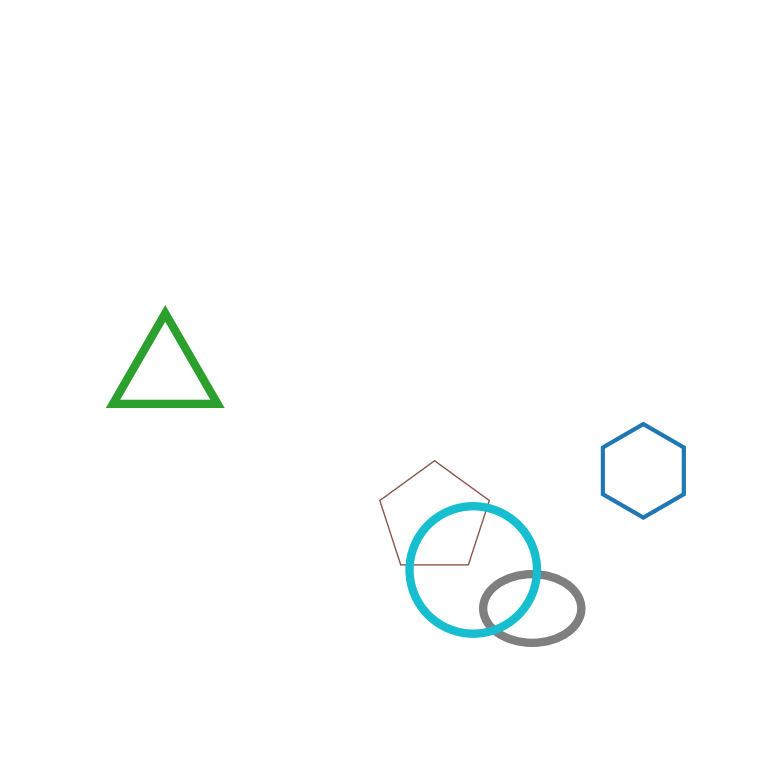[{"shape": "hexagon", "thickness": 1.5, "radius": 0.3, "center": [0.836, 0.389]}, {"shape": "triangle", "thickness": 3, "radius": 0.39, "center": [0.215, 0.515]}, {"shape": "pentagon", "thickness": 0.5, "radius": 0.37, "center": [0.564, 0.327]}, {"shape": "oval", "thickness": 3, "radius": 0.32, "center": [0.691, 0.21]}, {"shape": "circle", "thickness": 3, "radius": 0.41, "center": [0.615, 0.26]}]